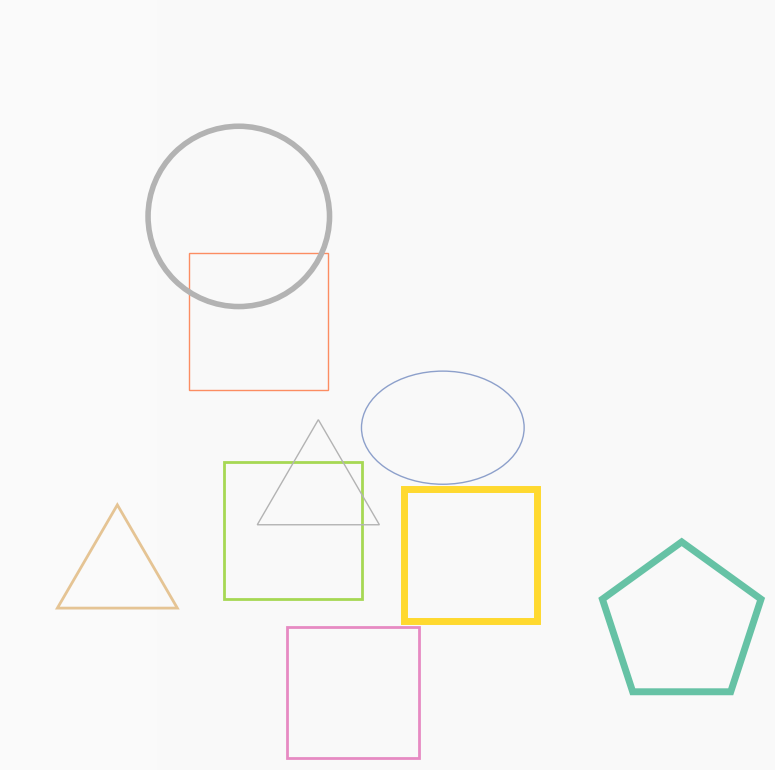[{"shape": "pentagon", "thickness": 2.5, "radius": 0.54, "center": [0.88, 0.189]}, {"shape": "square", "thickness": 0.5, "radius": 0.45, "center": [0.334, 0.583]}, {"shape": "oval", "thickness": 0.5, "radius": 0.52, "center": [0.571, 0.445]}, {"shape": "square", "thickness": 1, "radius": 0.42, "center": [0.456, 0.1]}, {"shape": "square", "thickness": 1, "radius": 0.44, "center": [0.378, 0.311]}, {"shape": "square", "thickness": 2.5, "radius": 0.43, "center": [0.608, 0.279]}, {"shape": "triangle", "thickness": 1, "radius": 0.45, "center": [0.151, 0.255]}, {"shape": "triangle", "thickness": 0.5, "radius": 0.45, "center": [0.411, 0.364]}, {"shape": "circle", "thickness": 2, "radius": 0.59, "center": [0.308, 0.719]}]